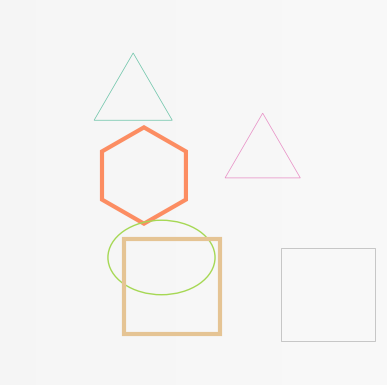[{"shape": "triangle", "thickness": 0.5, "radius": 0.58, "center": [0.344, 0.746]}, {"shape": "hexagon", "thickness": 3, "radius": 0.63, "center": [0.372, 0.544]}, {"shape": "triangle", "thickness": 0.5, "radius": 0.56, "center": [0.678, 0.594]}, {"shape": "oval", "thickness": 1, "radius": 0.69, "center": [0.417, 0.331]}, {"shape": "square", "thickness": 3, "radius": 0.61, "center": [0.444, 0.255]}, {"shape": "square", "thickness": 0.5, "radius": 0.61, "center": [0.846, 0.235]}]